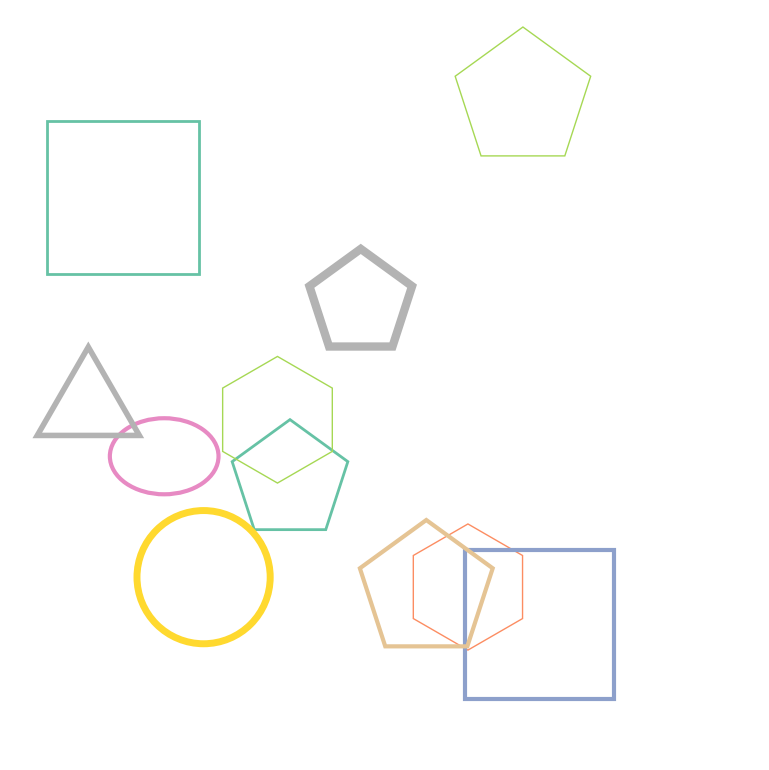[{"shape": "square", "thickness": 1, "radius": 0.5, "center": [0.16, 0.743]}, {"shape": "pentagon", "thickness": 1, "radius": 0.39, "center": [0.377, 0.376]}, {"shape": "hexagon", "thickness": 0.5, "radius": 0.41, "center": [0.608, 0.238]}, {"shape": "square", "thickness": 1.5, "radius": 0.49, "center": [0.701, 0.189]}, {"shape": "oval", "thickness": 1.5, "radius": 0.35, "center": [0.213, 0.407]}, {"shape": "pentagon", "thickness": 0.5, "radius": 0.46, "center": [0.679, 0.872]}, {"shape": "hexagon", "thickness": 0.5, "radius": 0.41, "center": [0.36, 0.455]}, {"shape": "circle", "thickness": 2.5, "radius": 0.43, "center": [0.264, 0.25]}, {"shape": "pentagon", "thickness": 1.5, "radius": 0.45, "center": [0.554, 0.234]}, {"shape": "pentagon", "thickness": 3, "radius": 0.35, "center": [0.469, 0.607]}, {"shape": "triangle", "thickness": 2, "radius": 0.38, "center": [0.115, 0.473]}]